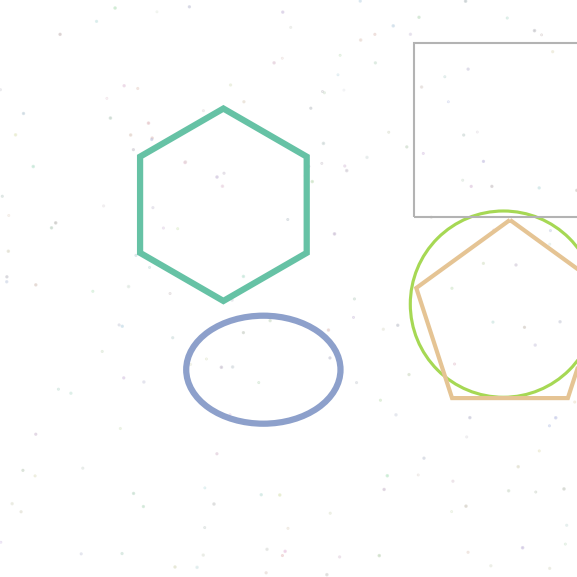[{"shape": "hexagon", "thickness": 3, "radius": 0.83, "center": [0.387, 0.645]}, {"shape": "oval", "thickness": 3, "radius": 0.67, "center": [0.456, 0.359]}, {"shape": "circle", "thickness": 1.5, "radius": 0.81, "center": [0.872, 0.472]}, {"shape": "pentagon", "thickness": 2, "radius": 0.85, "center": [0.883, 0.448]}, {"shape": "square", "thickness": 1, "radius": 0.75, "center": [0.867, 0.774]}]